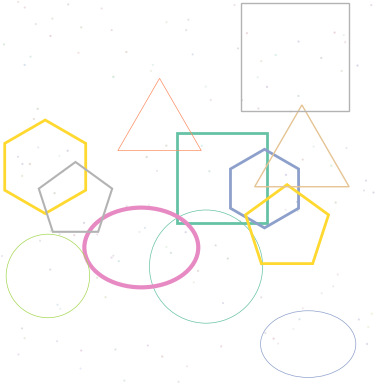[{"shape": "circle", "thickness": 0.5, "radius": 0.74, "center": [0.535, 0.308]}, {"shape": "square", "thickness": 2, "radius": 0.59, "center": [0.576, 0.537]}, {"shape": "triangle", "thickness": 0.5, "radius": 0.63, "center": [0.414, 0.671]}, {"shape": "hexagon", "thickness": 2, "radius": 0.51, "center": [0.687, 0.51]}, {"shape": "oval", "thickness": 0.5, "radius": 0.62, "center": [0.8, 0.106]}, {"shape": "oval", "thickness": 3, "radius": 0.74, "center": [0.367, 0.357]}, {"shape": "circle", "thickness": 0.5, "radius": 0.54, "center": [0.124, 0.283]}, {"shape": "hexagon", "thickness": 2, "radius": 0.61, "center": [0.117, 0.567]}, {"shape": "pentagon", "thickness": 2, "radius": 0.57, "center": [0.746, 0.407]}, {"shape": "triangle", "thickness": 1, "radius": 0.71, "center": [0.784, 0.586]}, {"shape": "pentagon", "thickness": 1.5, "radius": 0.5, "center": [0.196, 0.479]}, {"shape": "square", "thickness": 1, "radius": 0.7, "center": [0.767, 0.853]}]